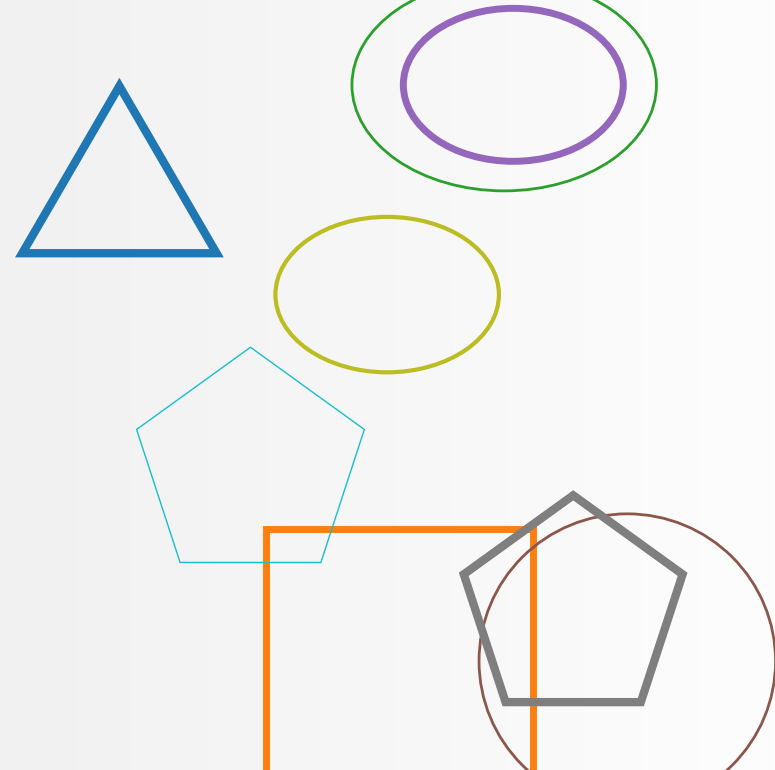[{"shape": "triangle", "thickness": 3, "radius": 0.72, "center": [0.154, 0.743]}, {"shape": "square", "thickness": 2.5, "radius": 0.86, "center": [0.516, 0.141]}, {"shape": "oval", "thickness": 1, "radius": 0.98, "center": [0.651, 0.89]}, {"shape": "oval", "thickness": 2.5, "radius": 0.71, "center": [0.662, 0.89]}, {"shape": "circle", "thickness": 1, "radius": 0.96, "center": [0.809, 0.141]}, {"shape": "pentagon", "thickness": 3, "radius": 0.74, "center": [0.74, 0.208]}, {"shape": "oval", "thickness": 1.5, "radius": 0.72, "center": [0.5, 0.617]}, {"shape": "pentagon", "thickness": 0.5, "radius": 0.77, "center": [0.323, 0.395]}]